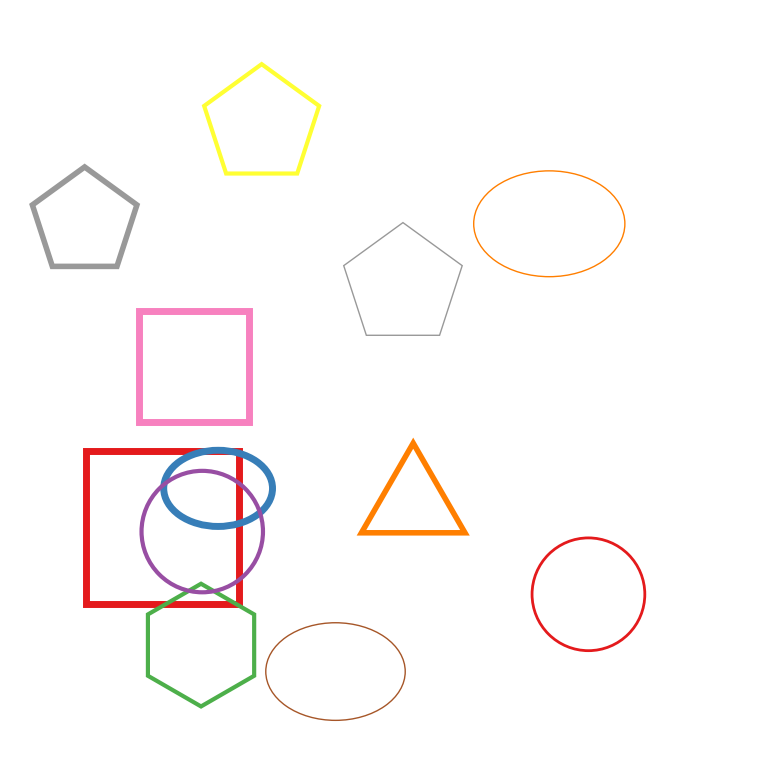[{"shape": "square", "thickness": 2.5, "radius": 0.5, "center": [0.211, 0.315]}, {"shape": "circle", "thickness": 1, "radius": 0.37, "center": [0.764, 0.228]}, {"shape": "oval", "thickness": 2.5, "radius": 0.35, "center": [0.283, 0.366]}, {"shape": "hexagon", "thickness": 1.5, "radius": 0.4, "center": [0.261, 0.162]}, {"shape": "circle", "thickness": 1.5, "radius": 0.39, "center": [0.263, 0.31]}, {"shape": "oval", "thickness": 0.5, "radius": 0.49, "center": [0.713, 0.709]}, {"shape": "triangle", "thickness": 2, "radius": 0.39, "center": [0.537, 0.347]}, {"shape": "pentagon", "thickness": 1.5, "radius": 0.39, "center": [0.34, 0.838]}, {"shape": "oval", "thickness": 0.5, "radius": 0.45, "center": [0.436, 0.128]}, {"shape": "square", "thickness": 2.5, "radius": 0.36, "center": [0.252, 0.524]}, {"shape": "pentagon", "thickness": 0.5, "radius": 0.4, "center": [0.523, 0.63]}, {"shape": "pentagon", "thickness": 2, "radius": 0.36, "center": [0.11, 0.712]}]